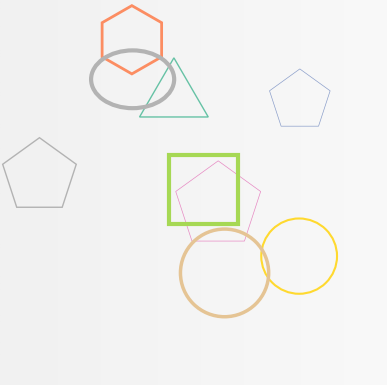[{"shape": "triangle", "thickness": 1, "radius": 0.51, "center": [0.449, 0.747]}, {"shape": "hexagon", "thickness": 2, "radius": 0.44, "center": [0.34, 0.897]}, {"shape": "pentagon", "thickness": 0.5, "radius": 0.41, "center": [0.774, 0.739]}, {"shape": "pentagon", "thickness": 0.5, "radius": 0.58, "center": [0.563, 0.467]}, {"shape": "square", "thickness": 3, "radius": 0.45, "center": [0.525, 0.507]}, {"shape": "circle", "thickness": 1.5, "radius": 0.49, "center": [0.772, 0.335]}, {"shape": "circle", "thickness": 2.5, "radius": 0.57, "center": [0.58, 0.291]}, {"shape": "oval", "thickness": 3, "radius": 0.54, "center": [0.342, 0.794]}, {"shape": "pentagon", "thickness": 1, "radius": 0.5, "center": [0.102, 0.542]}]